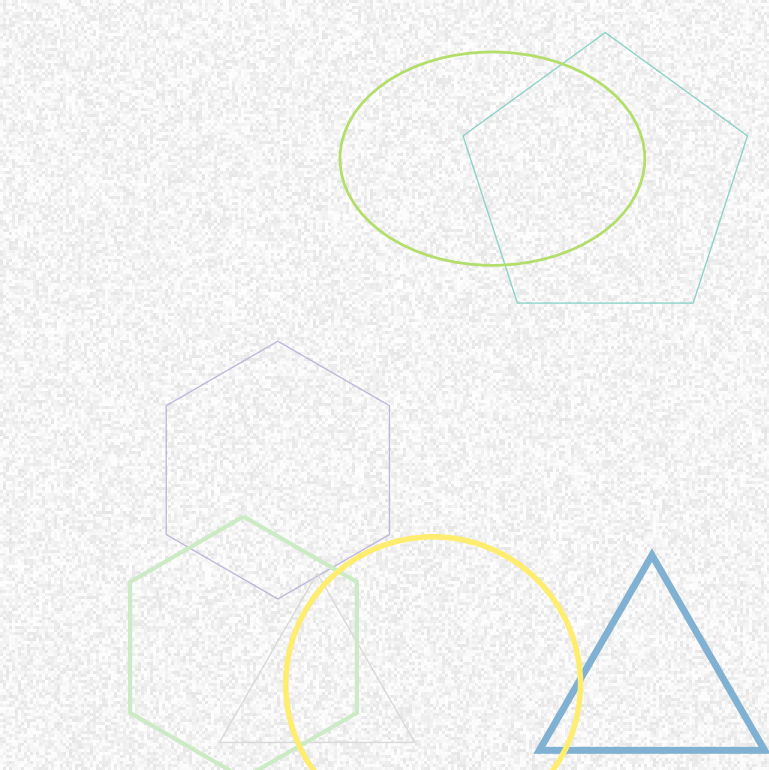[{"shape": "pentagon", "thickness": 0.5, "radius": 0.97, "center": [0.786, 0.763]}, {"shape": "hexagon", "thickness": 0.5, "radius": 0.84, "center": [0.361, 0.389]}, {"shape": "triangle", "thickness": 2.5, "radius": 0.84, "center": [0.847, 0.11]}, {"shape": "oval", "thickness": 1, "radius": 0.99, "center": [0.639, 0.794]}, {"shape": "triangle", "thickness": 0.5, "radius": 0.73, "center": [0.412, 0.109]}, {"shape": "hexagon", "thickness": 1.5, "radius": 0.85, "center": [0.316, 0.159]}, {"shape": "circle", "thickness": 2, "radius": 0.96, "center": [0.562, 0.111]}]